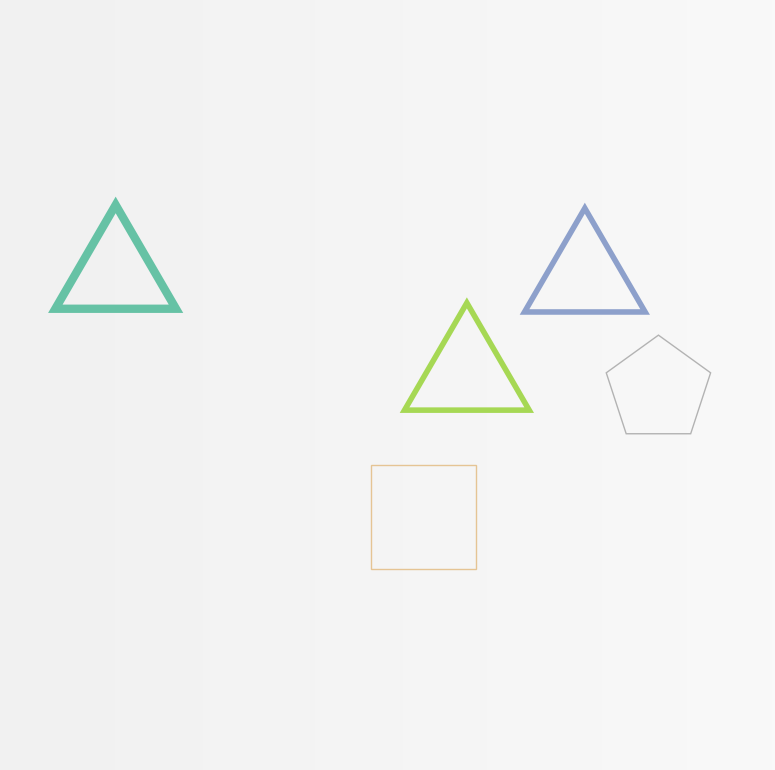[{"shape": "triangle", "thickness": 3, "radius": 0.45, "center": [0.149, 0.644]}, {"shape": "triangle", "thickness": 2, "radius": 0.45, "center": [0.755, 0.64]}, {"shape": "triangle", "thickness": 2, "radius": 0.46, "center": [0.602, 0.514]}, {"shape": "square", "thickness": 0.5, "radius": 0.34, "center": [0.546, 0.328]}, {"shape": "pentagon", "thickness": 0.5, "radius": 0.35, "center": [0.85, 0.494]}]